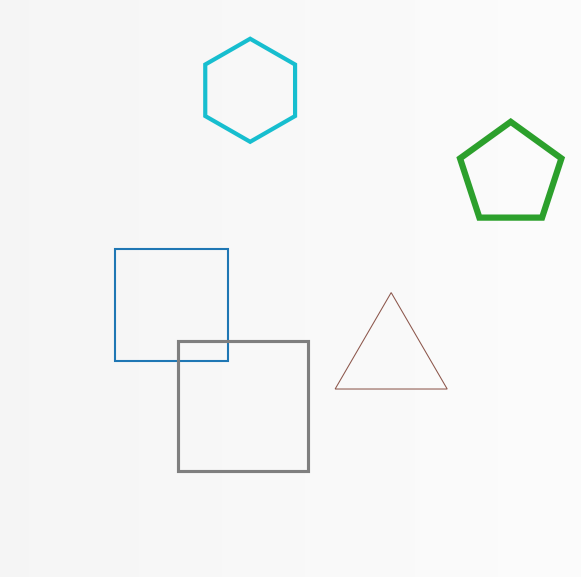[{"shape": "square", "thickness": 1, "radius": 0.49, "center": [0.295, 0.471]}, {"shape": "pentagon", "thickness": 3, "radius": 0.46, "center": [0.879, 0.696]}, {"shape": "triangle", "thickness": 0.5, "radius": 0.56, "center": [0.673, 0.381]}, {"shape": "square", "thickness": 1.5, "radius": 0.56, "center": [0.418, 0.296]}, {"shape": "hexagon", "thickness": 2, "radius": 0.45, "center": [0.43, 0.843]}]